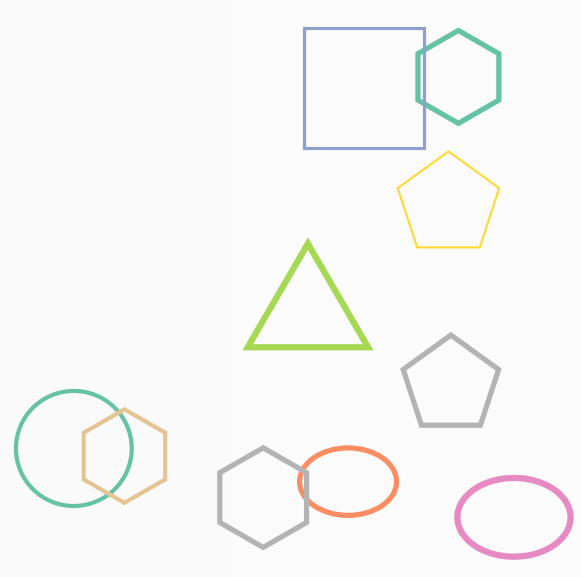[{"shape": "hexagon", "thickness": 2.5, "radius": 0.4, "center": [0.789, 0.866]}, {"shape": "circle", "thickness": 2, "radius": 0.5, "center": [0.127, 0.223]}, {"shape": "oval", "thickness": 2.5, "radius": 0.42, "center": [0.599, 0.165]}, {"shape": "square", "thickness": 1.5, "radius": 0.52, "center": [0.626, 0.847]}, {"shape": "oval", "thickness": 3, "radius": 0.49, "center": [0.884, 0.103]}, {"shape": "triangle", "thickness": 3, "radius": 0.6, "center": [0.53, 0.458]}, {"shape": "pentagon", "thickness": 1, "radius": 0.46, "center": [0.772, 0.645]}, {"shape": "hexagon", "thickness": 2, "radius": 0.4, "center": [0.214, 0.209]}, {"shape": "pentagon", "thickness": 2.5, "radius": 0.43, "center": [0.776, 0.333]}, {"shape": "hexagon", "thickness": 2.5, "radius": 0.43, "center": [0.453, 0.137]}]